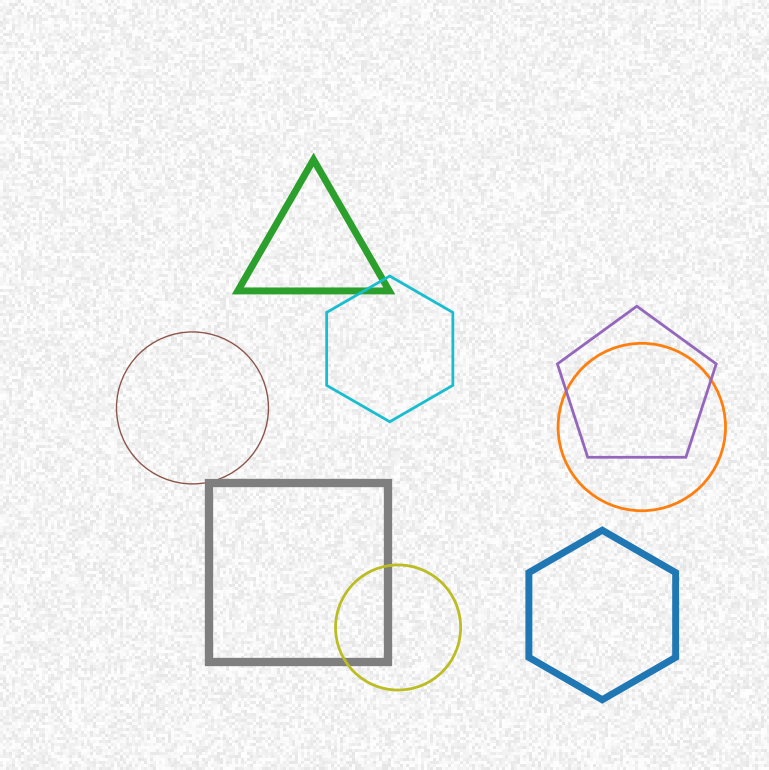[{"shape": "hexagon", "thickness": 2.5, "radius": 0.55, "center": [0.782, 0.201]}, {"shape": "circle", "thickness": 1, "radius": 0.54, "center": [0.833, 0.445]}, {"shape": "triangle", "thickness": 2.5, "radius": 0.57, "center": [0.407, 0.679]}, {"shape": "pentagon", "thickness": 1, "radius": 0.54, "center": [0.827, 0.494]}, {"shape": "circle", "thickness": 0.5, "radius": 0.49, "center": [0.25, 0.47]}, {"shape": "square", "thickness": 3, "radius": 0.58, "center": [0.387, 0.257]}, {"shape": "circle", "thickness": 1, "radius": 0.41, "center": [0.517, 0.185]}, {"shape": "hexagon", "thickness": 1, "radius": 0.47, "center": [0.506, 0.547]}]